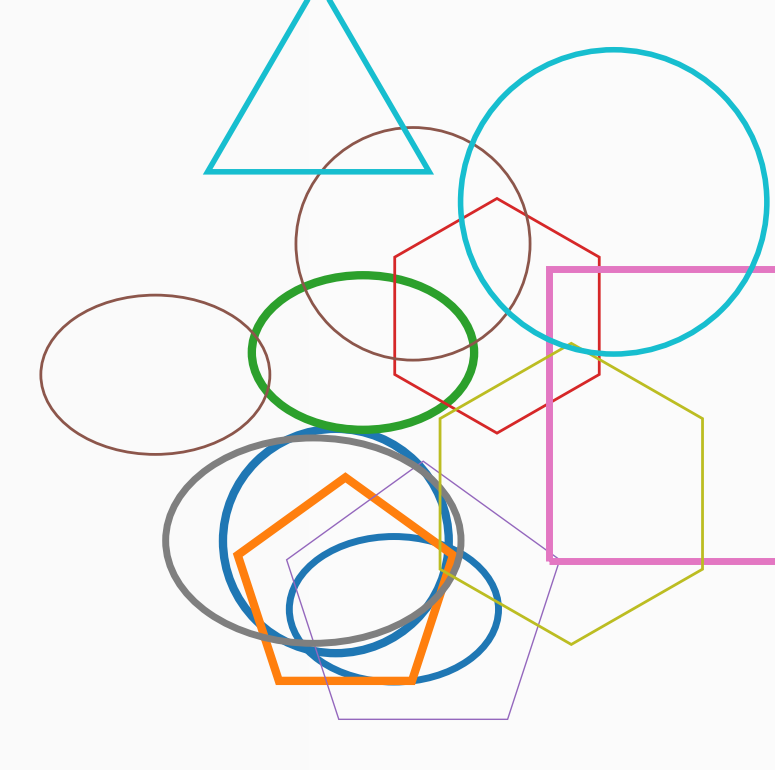[{"shape": "circle", "thickness": 3, "radius": 0.73, "center": [0.433, 0.297]}, {"shape": "oval", "thickness": 2.5, "radius": 0.67, "center": [0.508, 0.209]}, {"shape": "pentagon", "thickness": 3, "radius": 0.73, "center": [0.446, 0.234]}, {"shape": "oval", "thickness": 3, "radius": 0.72, "center": [0.468, 0.542]}, {"shape": "hexagon", "thickness": 1, "radius": 0.76, "center": [0.641, 0.59]}, {"shape": "pentagon", "thickness": 0.5, "radius": 0.93, "center": [0.546, 0.216]}, {"shape": "oval", "thickness": 1, "radius": 0.74, "center": [0.2, 0.513]}, {"shape": "circle", "thickness": 1, "radius": 0.76, "center": [0.533, 0.683]}, {"shape": "square", "thickness": 2.5, "radius": 0.95, "center": [0.898, 0.461]}, {"shape": "oval", "thickness": 2.5, "radius": 0.95, "center": [0.404, 0.298]}, {"shape": "hexagon", "thickness": 1, "radius": 0.98, "center": [0.737, 0.359]}, {"shape": "circle", "thickness": 2, "radius": 0.99, "center": [0.792, 0.738]}, {"shape": "triangle", "thickness": 2, "radius": 0.83, "center": [0.411, 0.859]}]